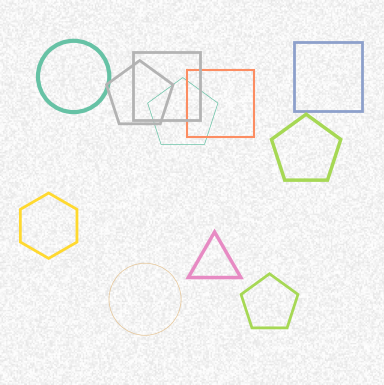[{"shape": "circle", "thickness": 3, "radius": 0.46, "center": [0.191, 0.801]}, {"shape": "pentagon", "thickness": 0.5, "radius": 0.48, "center": [0.475, 0.703]}, {"shape": "square", "thickness": 1.5, "radius": 0.43, "center": [0.573, 0.731]}, {"shape": "square", "thickness": 2, "radius": 0.45, "center": [0.851, 0.802]}, {"shape": "triangle", "thickness": 2.5, "radius": 0.39, "center": [0.557, 0.319]}, {"shape": "pentagon", "thickness": 2, "radius": 0.39, "center": [0.7, 0.211]}, {"shape": "pentagon", "thickness": 2.5, "radius": 0.47, "center": [0.795, 0.609]}, {"shape": "hexagon", "thickness": 2, "radius": 0.42, "center": [0.126, 0.414]}, {"shape": "circle", "thickness": 0.5, "radius": 0.47, "center": [0.377, 0.223]}, {"shape": "pentagon", "thickness": 2, "radius": 0.45, "center": [0.363, 0.752]}, {"shape": "square", "thickness": 2, "radius": 0.44, "center": [0.433, 0.776]}]